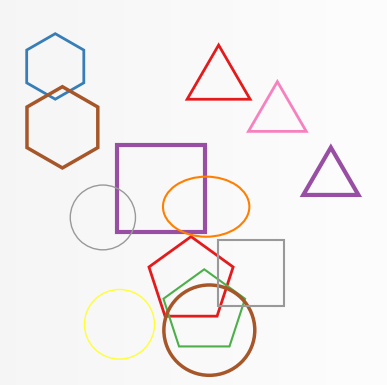[{"shape": "triangle", "thickness": 2, "radius": 0.47, "center": [0.564, 0.789]}, {"shape": "pentagon", "thickness": 2, "radius": 0.57, "center": [0.493, 0.271]}, {"shape": "hexagon", "thickness": 2, "radius": 0.43, "center": [0.143, 0.827]}, {"shape": "pentagon", "thickness": 1.5, "radius": 0.55, "center": [0.527, 0.19]}, {"shape": "square", "thickness": 3, "radius": 0.57, "center": [0.415, 0.511]}, {"shape": "triangle", "thickness": 3, "radius": 0.41, "center": [0.854, 0.535]}, {"shape": "oval", "thickness": 1.5, "radius": 0.56, "center": [0.532, 0.463]}, {"shape": "circle", "thickness": 1, "radius": 0.45, "center": [0.308, 0.158]}, {"shape": "circle", "thickness": 2.5, "radius": 0.59, "center": [0.54, 0.142]}, {"shape": "hexagon", "thickness": 2.5, "radius": 0.53, "center": [0.161, 0.669]}, {"shape": "triangle", "thickness": 2, "radius": 0.43, "center": [0.716, 0.702]}, {"shape": "circle", "thickness": 1, "radius": 0.42, "center": [0.265, 0.435]}, {"shape": "square", "thickness": 1.5, "radius": 0.42, "center": [0.647, 0.291]}]